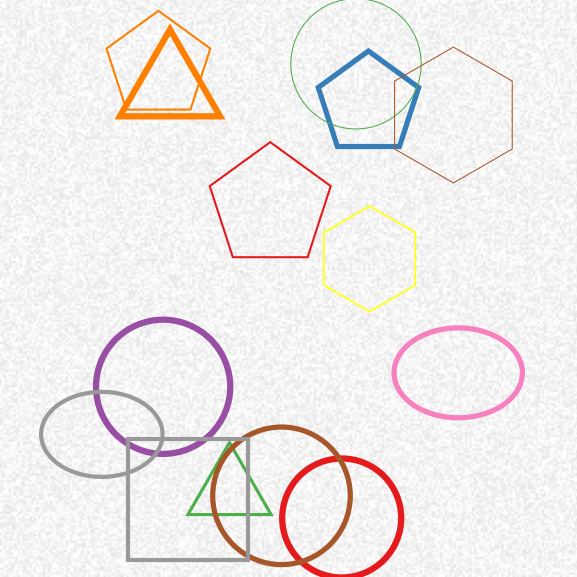[{"shape": "pentagon", "thickness": 1, "radius": 0.55, "center": [0.468, 0.643]}, {"shape": "circle", "thickness": 3, "radius": 0.52, "center": [0.592, 0.102]}, {"shape": "pentagon", "thickness": 2.5, "radius": 0.46, "center": [0.638, 0.819]}, {"shape": "triangle", "thickness": 1.5, "radius": 0.42, "center": [0.397, 0.15]}, {"shape": "circle", "thickness": 0.5, "radius": 0.56, "center": [0.616, 0.889]}, {"shape": "circle", "thickness": 3, "radius": 0.58, "center": [0.282, 0.329]}, {"shape": "pentagon", "thickness": 1, "radius": 0.47, "center": [0.274, 0.886]}, {"shape": "triangle", "thickness": 3, "radius": 0.5, "center": [0.294, 0.848]}, {"shape": "hexagon", "thickness": 1, "radius": 0.46, "center": [0.64, 0.551]}, {"shape": "circle", "thickness": 2.5, "radius": 0.6, "center": [0.487, 0.141]}, {"shape": "hexagon", "thickness": 0.5, "radius": 0.59, "center": [0.785, 0.8]}, {"shape": "oval", "thickness": 2.5, "radius": 0.56, "center": [0.793, 0.354]}, {"shape": "square", "thickness": 2, "radius": 0.52, "center": [0.325, 0.134]}, {"shape": "oval", "thickness": 2, "radius": 0.53, "center": [0.176, 0.247]}]